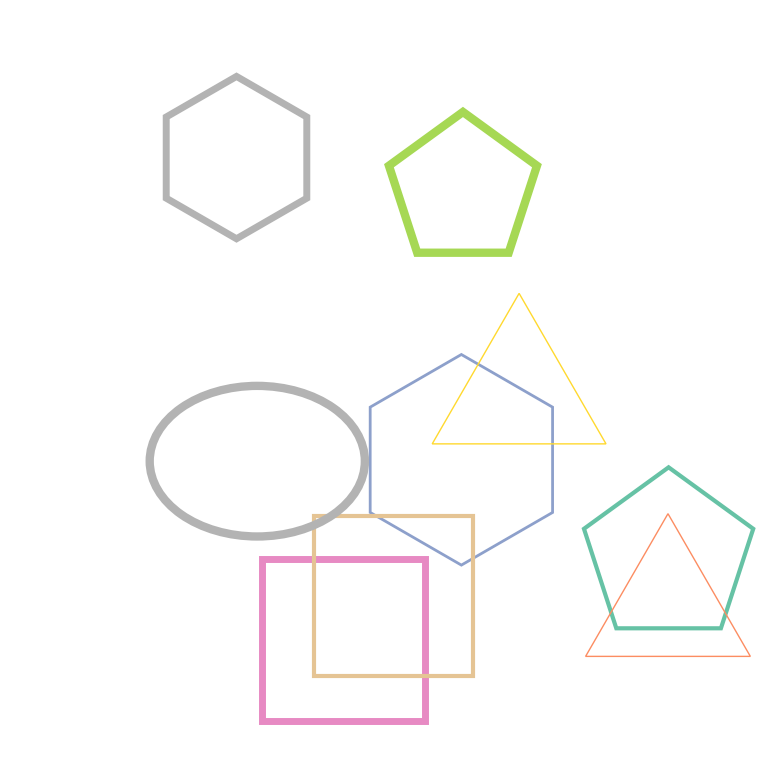[{"shape": "pentagon", "thickness": 1.5, "radius": 0.58, "center": [0.868, 0.278]}, {"shape": "triangle", "thickness": 0.5, "radius": 0.62, "center": [0.868, 0.209]}, {"shape": "hexagon", "thickness": 1, "radius": 0.68, "center": [0.599, 0.403]}, {"shape": "square", "thickness": 2.5, "radius": 0.53, "center": [0.446, 0.169]}, {"shape": "pentagon", "thickness": 3, "radius": 0.51, "center": [0.601, 0.754]}, {"shape": "triangle", "thickness": 0.5, "radius": 0.65, "center": [0.674, 0.489]}, {"shape": "square", "thickness": 1.5, "radius": 0.52, "center": [0.511, 0.226]}, {"shape": "hexagon", "thickness": 2.5, "radius": 0.53, "center": [0.307, 0.795]}, {"shape": "oval", "thickness": 3, "radius": 0.7, "center": [0.334, 0.401]}]